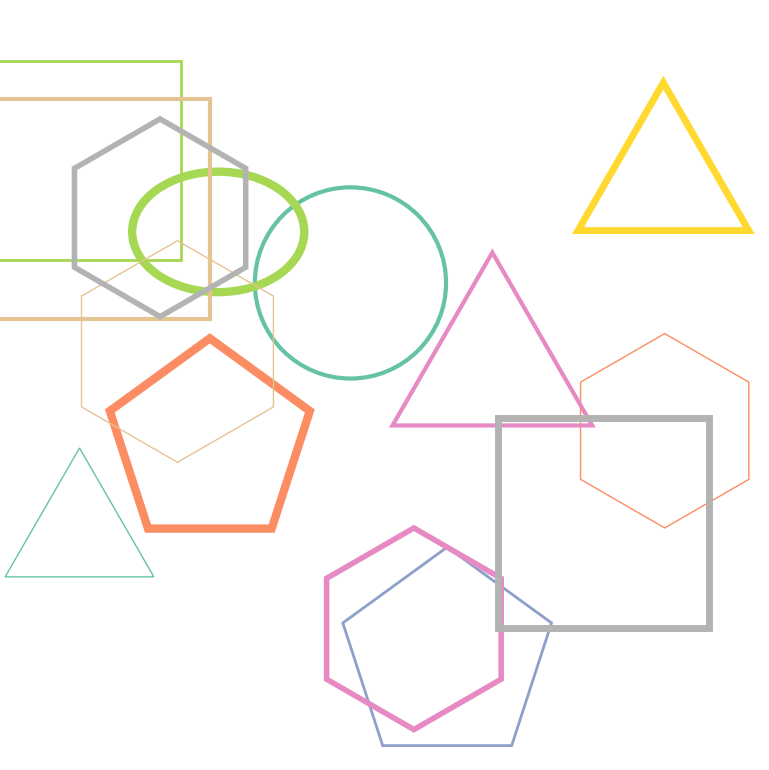[{"shape": "circle", "thickness": 1.5, "radius": 0.62, "center": [0.455, 0.633]}, {"shape": "triangle", "thickness": 0.5, "radius": 0.56, "center": [0.103, 0.307]}, {"shape": "pentagon", "thickness": 3, "radius": 0.68, "center": [0.273, 0.424]}, {"shape": "hexagon", "thickness": 0.5, "radius": 0.63, "center": [0.863, 0.441]}, {"shape": "pentagon", "thickness": 1, "radius": 0.71, "center": [0.581, 0.147]}, {"shape": "triangle", "thickness": 1.5, "radius": 0.75, "center": [0.639, 0.522]}, {"shape": "hexagon", "thickness": 2, "radius": 0.65, "center": [0.538, 0.183]}, {"shape": "square", "thickness": 1, "radius": 0.65, "center": [0.106, 0.792]}, {"shape": "oval", "thickness": 3, "radius": 0.56, "center": [0.283, 0.699]}, {"shape": "triangle", "thickness": 2.5, "radius": 0.64, "center": [0.861, 0.765]}, {"shape": "hexagon", "thickness": 0.5, "radius": 0.72, "center": [0.23, 0.544]}, {"shape": "square", "thickness": 1.5, "radius": 0.71, "center": [0.13, 0.729]}, {"shape": "square", "thickness": 2.5, "radius": 0.68, "center": [0.784, 0.32]}, {"shape": "hexagon", "thickness": 2, "radius": 0.64, "center": [0.208, 0.717]}]